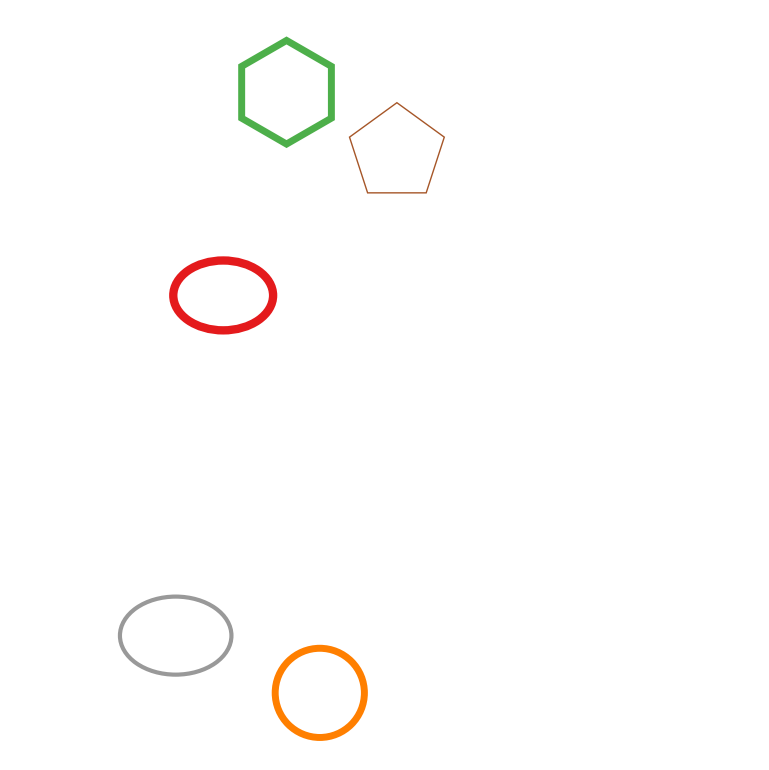[{"shape": "oval", "thickness": 3, "radius": 0.32, "center": [0.29, 0.616]}, {"shape": "hexagon", "thickness": 2.5, "radius": 0.34, "center": [0.372, 0.88]}, {"shape": "circle", "thickness": 2.5, "radius": 0.29, "center": [0.415, 0.1]}, {"shape": "pentagon", "thickness": 0.5, "radius": 0.32, "center": [0.515, 0.802]}, {"shape": "oval", "thickness": 1.5, "radius": 0.36, "center": [0.228, 0.175]}]